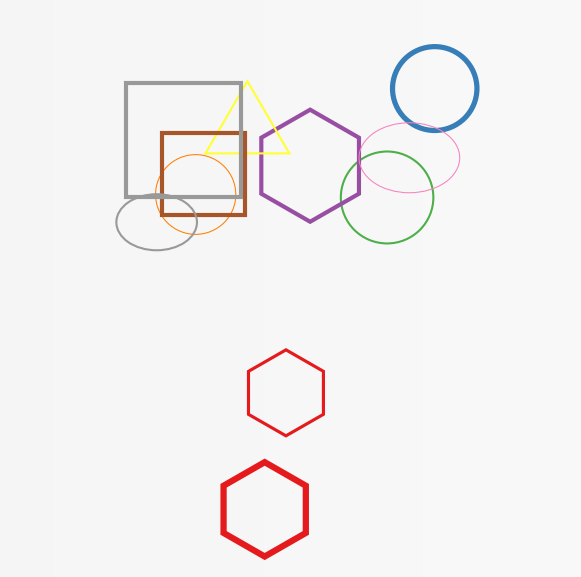[{"shape": "hexagon", "thickness": 3, "radius": 0.41, "center": [0.455, 0.117]}, {"shape": "hexagon", "thickness": 1.5, "radius": 0.37, "center": [0.492, 0.319]}, {"shape": "circle", "thickness": 2.5, "radius": 0.36, "center": [0.748, 0.846]}, {"shape": "circle", "thickness": 1, "radius": 0.4, "center": [0.666, 0.657]}, {"shape": "hexagon", "thickness": 2, "radius": 0.48, "center": [0.534, 0.712]}, {"shape": "circle", "thickness": 0.5, "radius": 0.35, "center": [0.337, 0.662]}, {"shape": "triangle", "thickness": 1, "radius": 0.42, "center": [0.426, 0.775]}, {"shape": "square", "thickness": 2, "radius": 0.36, "center": [0.35, 0.698]}, {"shape": "oval", "thickness": 0.5, "radius": 0.43, "center": [0.704, 0.726]}, {"shape": "oval", "thickness": 1, "radius": 0.35, "center": [0.27, 0.614]}, {"shape": "square", "thickness": 2, "radius": 0.49, "center": [0.317, 0.756]}]